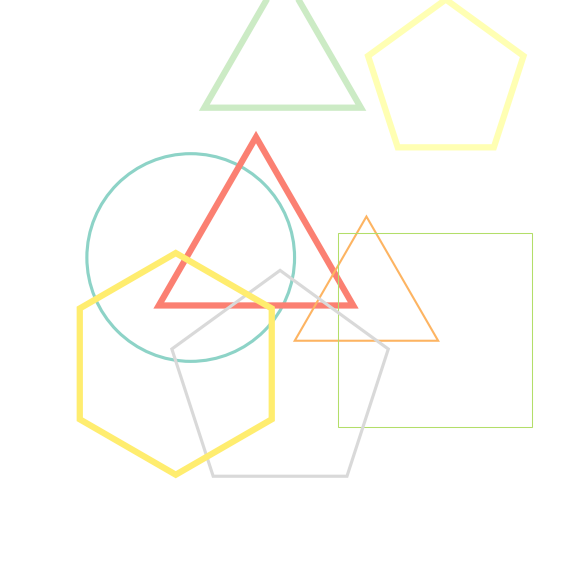[{"shape": "circle", "thickness": 1.5, "radius": 0.9, "center": [0.33, 0.553]}, {"shape": "pentagon", "thickness": 3, "radius": 0.71, "center": [0.772, 0.859]}, {"shape": "triangle", "thickness": 3, "radius": 0.97, "center": [0.443, 0.567]}, {"shape": "triangle", "thickness": 1, "radius": 0.72, "center": [0.635, 0.481]}, {"shape": "square", "thickness": 0.5, "radius": 0.84, "center": [0.753, 0.428]}, {"shape": "pentagon", "thickness": 1.5, "radius": 0.99, "center": [0.485, 0.334]}, {"shape": "triangle", "thickness": 3, "radius": 0.78, "center": [0.489, 0.891]}, {"shape": "hexagon", "thickness": 3, "radius": 0.96, "center": [0.304, 0.369]}]